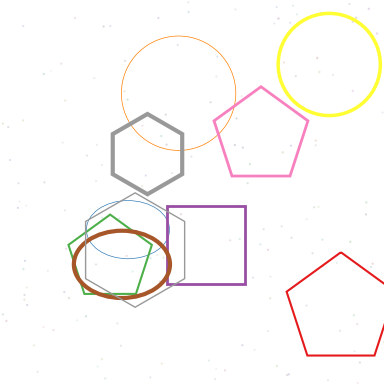[{"shape": "pentagon", "thickness": 1.5, "radius": 0.74, "center": [0.885, 0.196]}, {"shape": "oval", "thickness": 0.5, "radius": 0.54, "center": [0.332, 0.403]}, {"shape": "pentagon", "thickness": 1.5, "radius": 0.57, "center": [0.286, 0.329]}, {"shape": "square", "thickness": 2, "radius": 0.51, "center": [0.536, 0.364]}, {"shape": "circle", "thickness": 0.5, "radius": 0.74, "center": [0.464, 0.758]}, {"shape": "circle", "thickness": 2.5, "radius": 0.66, "center": [0.855, 0.833]}, {"shape": "oval", "thickness": 3, "radius": 0.62, "center": [0.317, 0.313]}, {"shape": "pentagon", "thickness": 2, "radius": 0.64, "center": [0.678, 0.647]}, {"shape": "hexagon", "thickness": 3, "radius": 0.52, "center": [0.383, 0.6]}, {"shape": "hexagon", "thickness": 1, "radius": 0.74, "center": [0.351, 0.351]}]